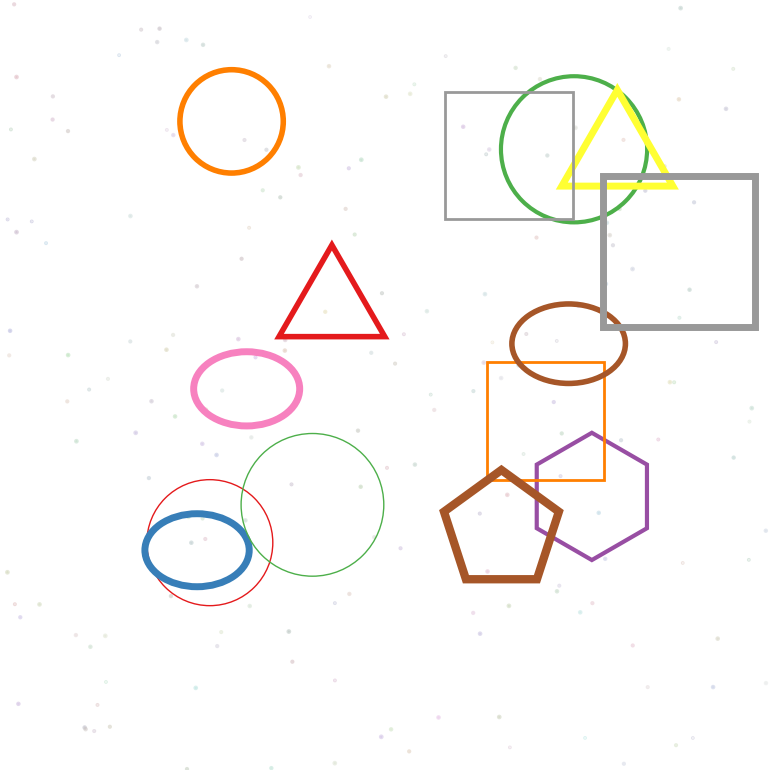[{"shape": "triangle", "thickness": 2, "radius": 0.4, "center": [0.431, 0.602]}, {"shape": "circle", "thickness": 0.5, "radius": 0.41, "center": [0.272, 0.295]}, {"shape": "oval", "thickness": 2.5, "radius": 0.34, "center": [0.256, 0.285]}, {"shape": "circle", "thickness": 0.5, "radius": 0.46, "center": [0.406, 0.344]}, {"shape": "circle", "thickness": 1.5, "radius": 0.47, "center": [0.746, 0.806]}, {"shape": "hexagon", "thickness": 1.5, "radius": 0.41, "center": [0.769, 0.355]}, {"shape": "square", "thickness": 1, "radius": 0.38, "center": [0.708, 0.453]}, {"shape": "circle", "thickness": 2, "radius": 0.34, "center": [0.301, 0.842]}, {"shape": "triangle", "thickness": 2.5, "radius": 0.42, "center": [0.802, 0.8]}, {"shape": "pentagon", "thickness": 3, "radius": 0.39, "center": [0.651, 0.311]}, {"shape": "oval", "thickness": 2, "radius": 0.37, "center": [0.739, 0.554]}, {"shape": "oval", "thickness": 2.5, "radius": 0.34, "center": [0.32, 0.495]}, {"shape": "square", "thickness": 1, "radius": 0.41, "center": [0.661, 0.798]}, {"shape": "square", "thickness": 2.5, "radius": 0.49, "center": [0.882, 0.673]}]